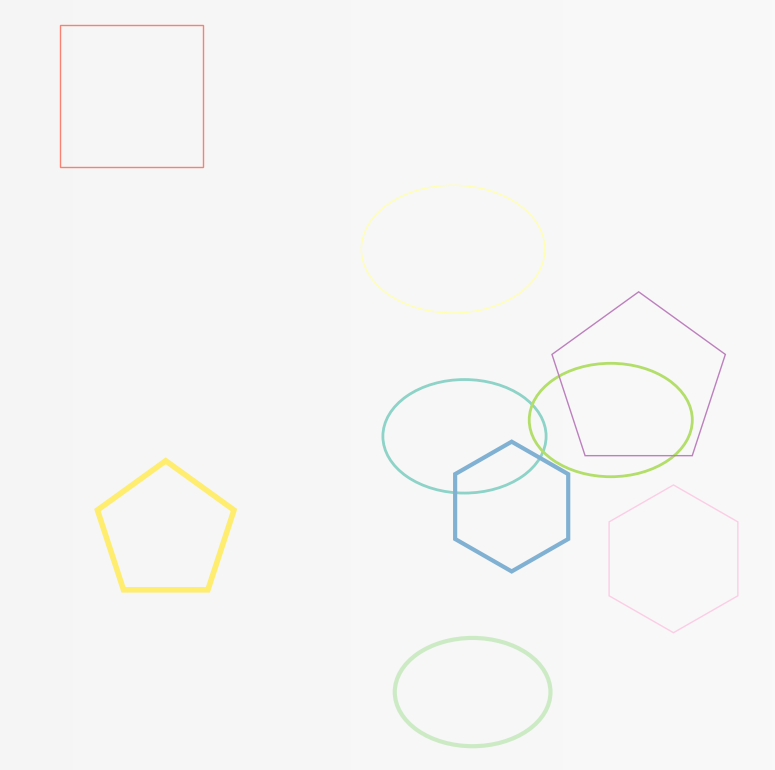[{"shape": "oval", "thickness": 1, "radius": 0.53, "center": [0.599, 0.433]}, {"shape": "oval", "thickness": 0.5, "radius": 0.59, "center": [0.585, 0.676]}, {"shape": "square", "thickness": 0.5, "radius": 0.46, "center": [0.169, 0.876]}, {"shape": "hexagon", "thickness": 1.5, "radius": 0.42, "center": [0.66, 0.342]}, {"shape": "oval", "thickness": 1, "radius": 0.53, "center": [0.788, 0.455]}, {"shape": "hexagon", "thickness": 0.5, "radius": 0.48, "center": [0.869, 0.274]}, {"shape": "pentagon", "thickness": 0.5, "radius": 0.59, "center": [0.824, 0.503]}, {"shape": "oval", "thickness": 1.5, "radius": 0.5, "center": [0.61, 0.101]}, {"shape": "pentagon", "thickness": 2, "radius": 0.46, "center": [0.214, 0.309]}]